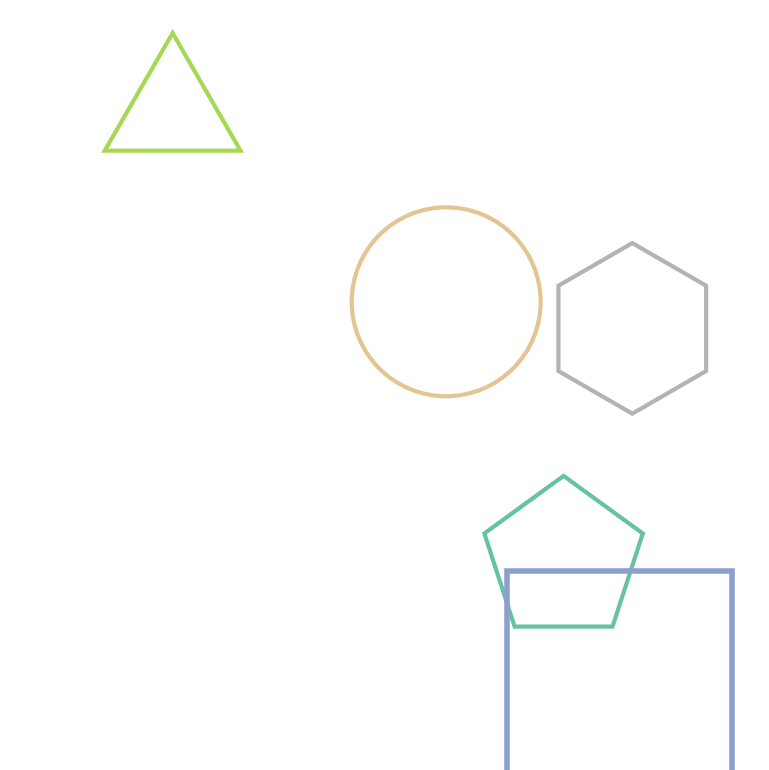[{"shape": "pentagon", "thickness": 1.5, "radius": 0.54, "center": [0.732, 0.274]}, {"shape": "square", "thickness": 2, "radius": 0.73, "center": [0.805, 0.112]}, {"shape": "triangle", "thickness": 1.5, "radius": 0.51, "center": [0.224, 0.855]}, {"shape": "circle", "thickness": 1.5, "radius": 0.61, "center": [0.579, 0.608]}, {"shape": "hexagon", "thickness": 1.5, "radius": 0.55, "center": [0.821, 0.574]}]